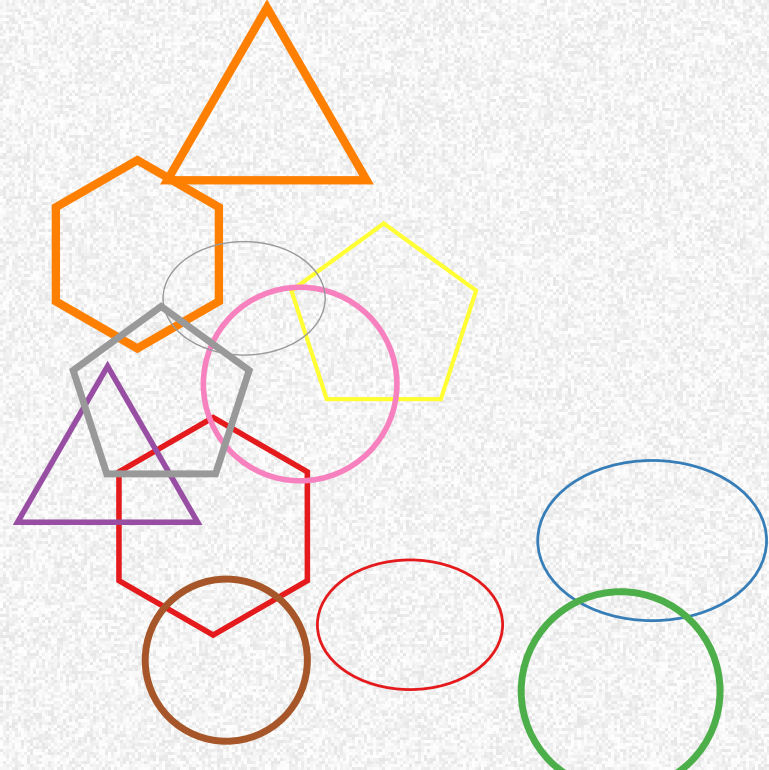[{"shape": "hexagon", "thickness": 2, "radius": 0.71, "center": [0.277, 0.317]}, {"shape": "oval", "thickness": 1, "radius": 0.6, "center": [0.532, 0.189]}, {"shape": "oval", "thickness": 1, "radius": 0.74, "center": [0.847, 0.298]}, {"shape": "circle", "thickness": 2.5, "radius": 0.65, "center": [0.806, 0.102]}, {"shape": "triangle", "thickness": 2, "radius": 0.68, "center": [0.14, 0.389]}, {"shape": "triangle", "thickness": 3, "radius": 0.75, "center": [0.347, 0.841]}, {"shape": "hexagon", "thickness": 3, "radius": 0.61, "center": [0.178, 0.67]}, {"shape": "pentagon", "thickness": 1.5, "radius": 0.63, "center": [0.498, 0.584]}, {"shape": "circle", "thickness": 2.5, "radius": 0.53, "center": [0.294, 0.143]}, {"shape": "circle", "thickness": 2, "radius": 0.63, "center": [0.39, 0.501]}, {"shape": "oval", "thickness": 0.5, "radius": 0.53, "center": [0.317, 0.613]}, {"shape": "pentagon", "thickness": 2.5, "radius": 0.6, "center": [0.209, 0.482]}]